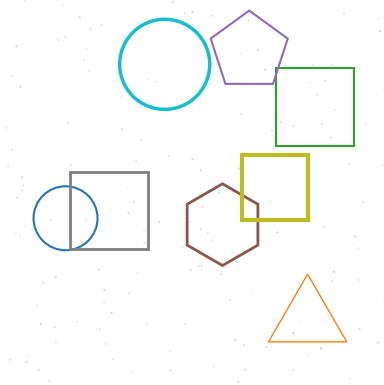[{"shape": "circle", "thickness": 1.5, "radius": 0.42, "center": [0.17, 0.433]}, {"shape": "triangle", "thickness": 1, "radius": 0.59, "center": [0.799, 0.171]}, {"shape": "square", "thickness": 1.5, "radius": 0.51, "center": [0.819, 0.721]}, {"shape": "pentagon", "thickness": 1.5, "radius": 0.53, "center": [0.647, 0.867]}, {"shape": "hexagon", "thickness": 2, "radius": 0.53, "center": [0.578, 0.416]}, {"shape": "square", "thickness": 2, "radius": 0.5, "center": [0.283, 0.454]}, {"shape": "square", "thickness": 3, "radius": 0.43, "center": [0.714, 0.513]}, {"shape": "circle", "thickness": 2.5, "radius": 0.58, "center": [0.428, 0.833]}]